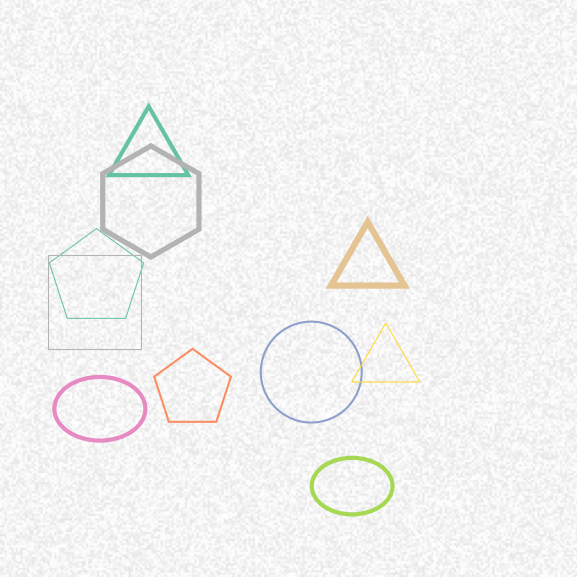[{"shape": "pentagon", "thickness": 0.5, "radius": 0.43, "center": [0.167, 0.517]}, {"shape": "triangle", "thickness": 2, "radius": 0.4, "center": [0.257, 0.736]}, {"shape": "pentagon", "thickness": 1, "radius": 0.35, "center": [0.333, 0.325]}, {"shape": "circle", "thickness": 1, "radius": 0.44, "center": [0.539, 0.355]}, {"shape": "oval", "thickness": 2, "radius": 0.39, "center": [0.173, 0.291]}, {"shape": "oval", "thickness": 2, "radius": 0.35, "center": [0.61, 0.157]}, {"shape": "triangle", "thickness": 0.5, "radius": 0.34, "center": [0.668, 0.372]}, {"shape": "triangle", "thickness": 3, "radius": 0.37, "center": [0.637, 0.541]}, {"shape": "square", "thickness": 0.5, "radius": 0.4, "center": [0.164, 0.477]}, {"shape": "hexagon", "thickness": 2.5, "radius": 0.48, "center": [0.261, 0.65]}]